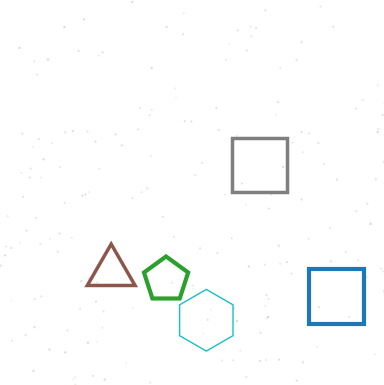[{"shape": "square", "thickness": 3, "radius": 0.36, "center": [0.875, 0.229]}, {"shape": "pentagon", "thickness": 3, "radius": 0.3, "center": [0.431, 0.274]}, {"shape": "triangle", "thickness": 2.5, "radius": 0.36, "center": [0.289, 0.294]}, {"shape": "square", "thickness": 2.5, "radius": 0.35, "center": [0.674, 0.571]}, {"shape": "hexagon", "thickness": 1, "radius": 0.4, "center": [0.536, 0.168]}]